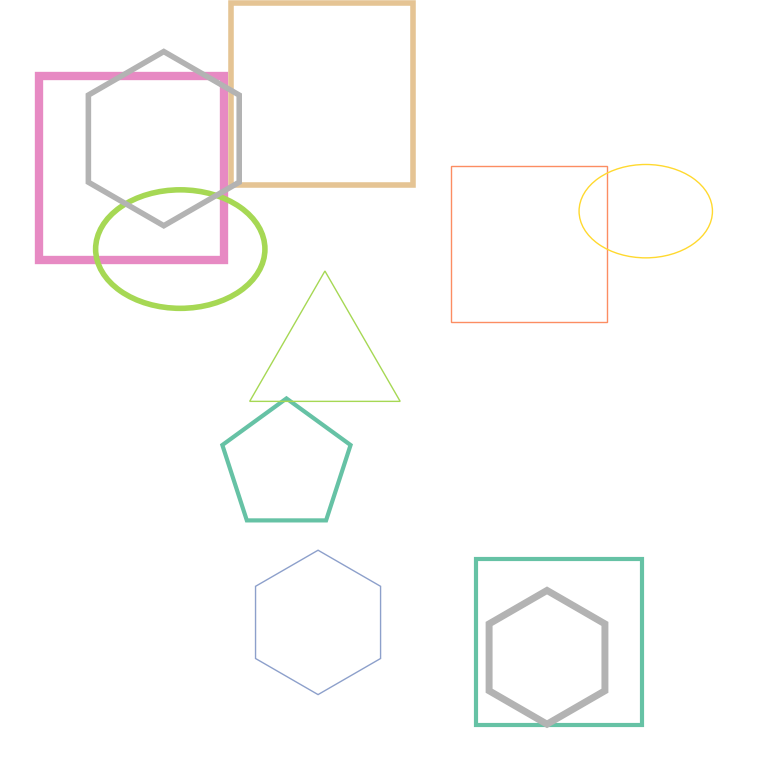[{"shape": "pentagon", "thickness": 1.5, "radius": 0.44, "center": [0.372, 0.395]}, {"shape": "square", "thickness": 1.5, "radius": 0.54, "center": [0.726, 0.166]}, {"shape": "square", "thickness": 0.5, "radius": 0.51, "center": [0.686, 0.684]}, {"shape": "hexagon", "thickness": 0.5, "radius": 0.47, "center": [0.413, 0.192]}, {"shape": "square", "thickness": 3, "radius": 0.6, "center": [0.171, 0.781]}, {"shape": "triangle", "thickness": 0.5, "radius": 0.56, "center": [0.422, 0.535]}, {"shape": "oval", "thickness": 2, "radius": 0.55, "center": [0.234, 0.677]}, {"shape": "oval", "thickness": 0.5, "radius": 0.43, "center": [0.839, 0.726]}, {"shape": "square", "thickness": 2, "radius": 0.59, "center": [0.418, 0.878]}, {"shape": "hexagon", "thickness": 2, "radius": 0.57, "center": [0.213, 0.82]}, {"shape": "hexagon", "thickness": 2.5, "radius": 0.43, "center": [0.71, 0.146]}]